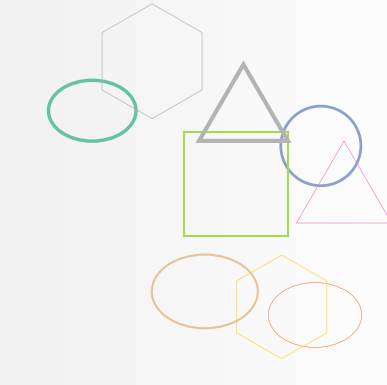[{"shape": "oval", "thickness": 2.5, "radius": 0.56, "center": [0.238, 0.712]}, {"shape": "oval", "thickness": 0.5, "radius": 0.6, "center": [0.813, 0.182]}, {"shape": "circle", "thickness": 2, "radius": 0.52, "center": [0.828, 0.621]}, {"shape": "triangle", "thickness": 0.5, "radius": 0.71, "center": [0.888, 0.492]}, {"shape": "square", "thickness": 1.5, "radius": 0.67, "center": [0.609, 0.523]}, {"shape": "hexagon", "thickness": 0.5, "radius": 0.67, "center": [0.727, 0.203]}, {"shape": "oval", "thickness": 1.5, "radius": 0.68, "center": [0.529, 0.243]}, {"shape": "triangle", "thickness": 3, "radius": 0.66, "center": [0.628, 0.7]}, {"shape": "hexagon", "thickness": 0.5, "radius": 0.75, "center": [0.392, 0.841]}]